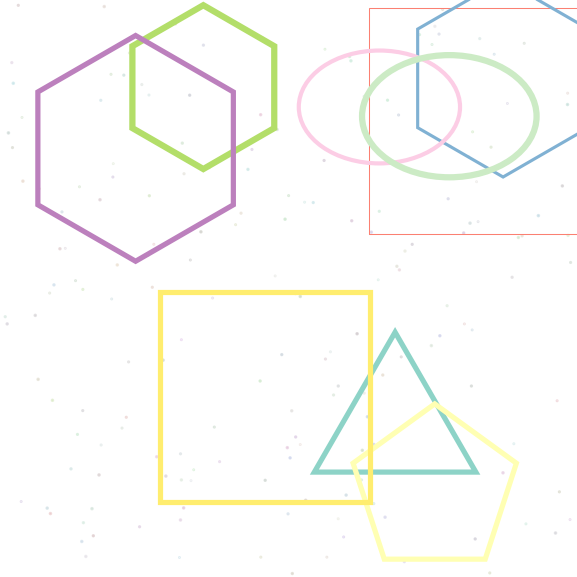[{"shape": "triangle", "thickness": 2.5, "radius": 0.81, "center": [0.684, 0.262]}, {"shape": "pentagon", "thickness": 2.5, "radius": 0.74, "center": [0.753, 0.151]}, {"shape": "square", "thickness": 0.5, "radius": 0.98, "center": [0.835, 0.79]}, {"shape": "hexagon", "thickness": 1.5, "radius": 0.85, "center": [0.871, 0.863]}, {"shape": "hexagon", "thickness": 3, "radius": 0.71, "center": [0.352, 0.848]}, {"shape": "oval", "thickness": 2, "radius": 0.7, "center": [0.657, 0.814]}, {"shape": "hexagon", "thickness": 2.5, "radius": 0.98, "center": [0.235, 0.742]}, {"shape": "oval", "thickness": 3, "radius": 0.76, "center": [0.778, 0.798]}, {"shape": "square", "thickness": 2.5, "radius": 0.91, "center": [0.46, 0.312]}]